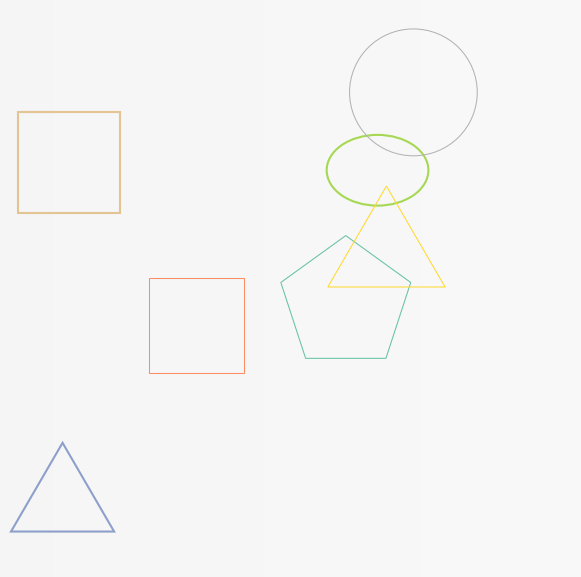[{"shape": "pentagon", "thickness": 0.5, "radius": 0.59, "center": [0.595, 0.474]}, {"shape": "square", "thickness": 0.5, "radius": 0.41, "center": [0.338, 0.435]}, {"shape": "triangle", "thickness": 1, "radius": 0.51, "center": [0.108, 0.13]}, {"shape": "oval", "thickness": 1, "radius": 0.44, "center": [0.65, 0.704]}, {"shape": "triangle", "thickness": 0.5, "radius": 0.58, "center": [0.665, 0.56]}, {"shape": "square", "thickness": 1, "radius": 0.44, "center": [0.119, 0.718]}, {"shape": "circle", "thickness": 0.5, "radius": 0.55, "center": [0.711, 0.839]}]